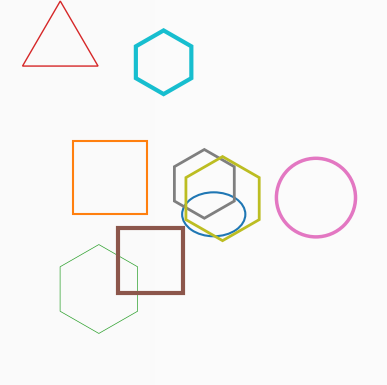[{"shape": "oval", "thickness": 1.5, "radius": 0.41, "center": [0.552, 0.443]}, {"shape": "square", "thickness": 1.5, "radius": 0.47, "center": [0.284, 0.54]}, {"shape": "hexagon", "thickness": 0.5, "radius": 0.58, "center": [0.255, 0.249]}, {"shape": "triangle", "thickness": 1, "radius": 0.56, "center": [0.156, 0.885]}, {"shape": "square", "thickness": 3, "radius": 0.42, "center": [0.389, 0.322]}, {"shape": "circle", "thickness": 2.5, "radius": 0.51, "center": [0.815, 0.487]}, {"shape": "hexagon", "thickness": 2, "radius": 0.45, "center": [0.527, 0.522]}, {"shape": "hexagon", "thickness": 2, "radius": 0.55, "center": [0.574, 0.484]}, {"shape": "hexagon", "thickness": 3, "radius": 0.41, "center": [0.422, 0.838]}]